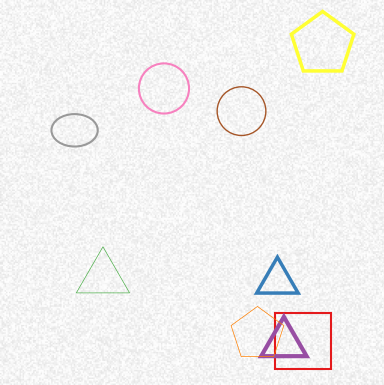[{"shape": "square", "thickness": 1.5, "radius": 0.36, "center": [0.787, 0.115]}, {"shape": "triangle", "thickness": 2.5, "radius": 0.31, "center": [0.721, 0.27]}, {"shape": "triangle", "thickness": 0.5, "radius": 0.4, "center": [0.267, 0.279]}, {"shape": "triangle", "thickness": 3, "radius": 0.34, "center": [0.737, 0.109]}, {"shape": "pentagon", "thickness": 0.5, "radius": 0.36, "center": [0.669, 0.132]}, {"shape": "pentagon", "thickness": 2.5, "radius": 0.43, "center": [0.838, 0.885]}, {"shape": "circle", "thickness": 1, "radius": 0.32, "center": [0.627, 0.711]}, {"shape": "circle", "thickness": 1.5, "radius": 0.33, "center": [0.426, 0.77]}, {"shape": "oval", "thickness": 1.5, "radius": 0.3, "center": [0.194, 0.662]}]